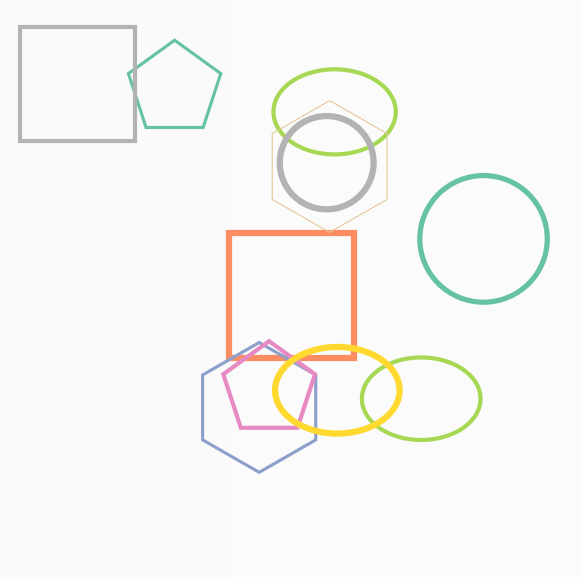[{"shape": "circle", "thickness": 2.5, "radius": 0.55, "center": [0.832, 0.585]}, {"shape": "pentagon", "thickness": 1.5, "radius": 0.42, "center": [0.3, 0.846]}, {"shape": "square", "thickness": 3, "radius": 0.54, "center": [0.502, 0.488]}, {"shape": "hexagon", "thickness": 1.5, "radius": 0.56, "center": [0.446, 0.294]}, {"shape": "pentagon", "thickness": 2, "radius": 0.41, "center": [0.463, 0.325]}, {"shape": "oval", "thickness": 2, "radius": 0.51, "center": [0.725, 0.309]}, {"shape": "oval", "thickness": 2, "radius": 0.53, "center": [0.576, 0.805]}, {"shape": "oval", "thickness": 3, "radius": 0.54, "center": [0.58, 0.323]}, {"shape": "hexagon", "thickness": 0.5, "radius": 0.57, "center": [0.567, 0.711]}, {"shape": "square", "thickness": 2, "radius": 0.49, "center": [0.133, 0.854]}, {"shape": "circle", "thickness": 3, "radius": 0.4, "center": [0.562, 0.717]}]